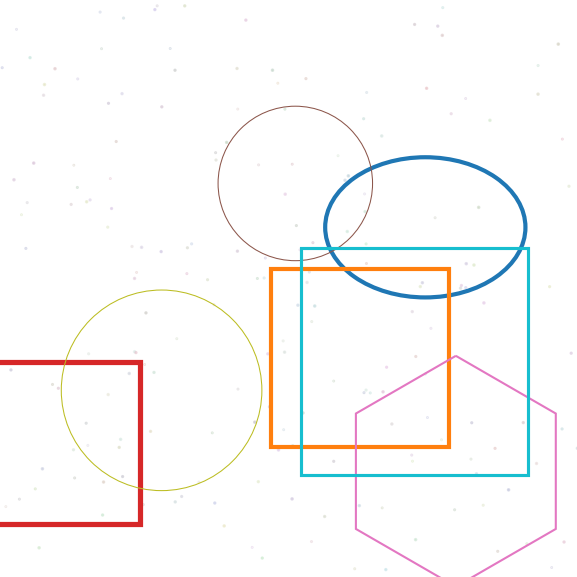[{"shape": "oval", "thickness": 2, "radius": 0.87, "center": [0.736, 0.605]}, {"shape": "square", "thickness": 2, "radius": 0.77, "center": [0.624, 0.379]}, {"shape": "square", "thickness": 2.5, "radius": 0.7, "center": [0.102, 0.232]}, {"shape": "circle", "thickness": 0.5, "radius": 0.67, "center": [0.511, 0.681]}, {"shape": "hexagon", "thickness": 1, "radius": 1.0, "center": [0.789, 0.183]}, {"shape": "circle", "thickness": 0.5, "radius": 0.87, "center": [0.28, 0.323]}, {"shape": "square", "thickness": 1.5, "radius": 0.98, "center": [0.718, 0.373]}]